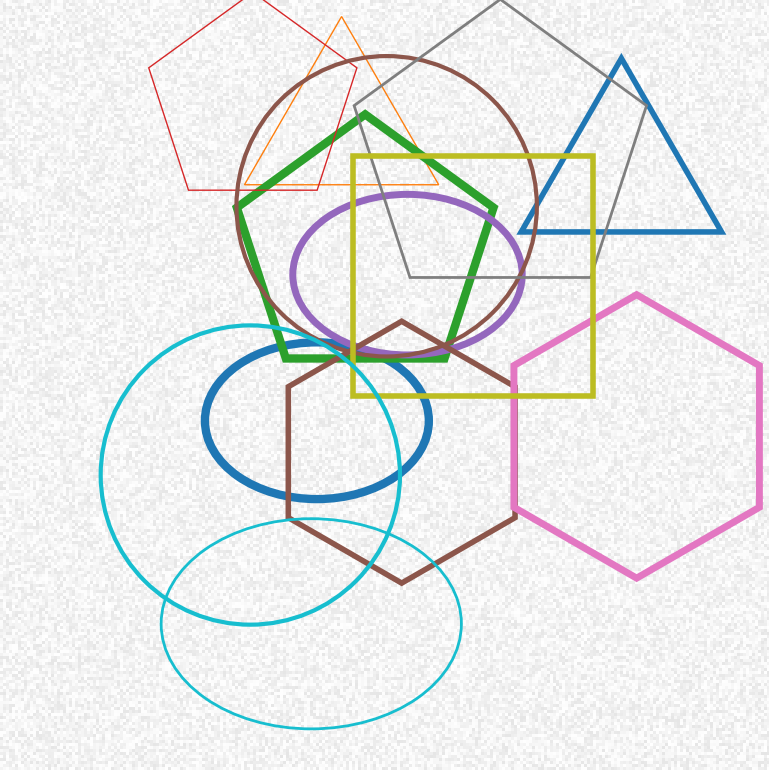[{"shape": "oval", "thickness": 3, "radius": 0.73, "center": [0.412, 0.454]}, {"shape": "triangle", "thickness": 2, "radius": 0.75, "center": [0.807, 0.774]}, {"shape": "triangle", "thickness": 0.5, "radius": 0.73, "center": [0.444, 0.833]}, {"shape": "pentagon", "thickness": 3, "radius": 0.88, "center": [0.474, 0.676]}, {"shape": "pentagon", "thickness": 0.5, "radius": 0.71, "center": [0.328, 0.868]}, {"shape": "oval", "thickness": 2.5, "radius": 0.74, "center": [0.529, 0.643]}, {"shape": "hexagon", "thickness": 2, "radius": 0.85, "center": [0.522, 0.413]}, {"shape": "circle", "thickness": 1.5, "radius": 0.98, "center": [0.502, 0.732]}, {"shape": "hexagon", "thickness": 2.5, "radius": 0.92, "center": [0.827, 0.433]}, {"shape": "pentagon", "thickness": 1, "radius": 1.0, "center": [0.65, 0.801]}, {"shape": "square", "thickness": 2, "radius": 0.78, "center": [0.614, 0.642]}, {"shape": "circle", "thickness": 1.5, "radius": 0.97, "center": [0.325, 0.383]}, {"shape": "oval", "thickness": 1, "radius": 0.97, "center": [0.404, 0.19]}]